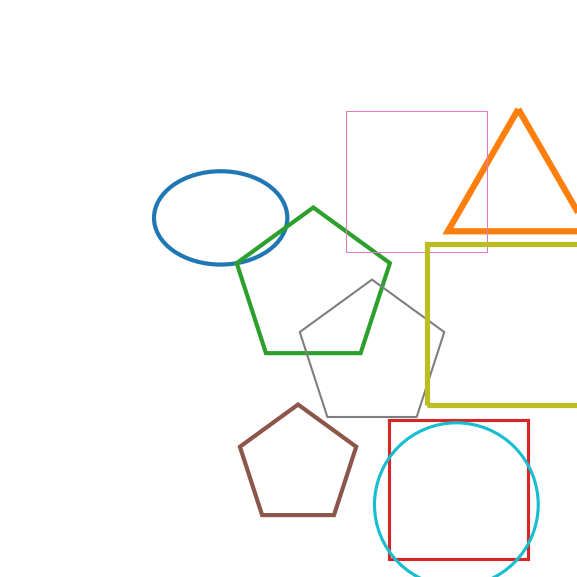[{"shape": "oval", "thickness": 2, "radius": 0.58, "center": [0.382, 0.622]}, {"shape": "triangle", "thickness": 3, "radius": 0.71, "center": [0.898, 0.669]}, {"shape": "pentagon", "thickness": 2, "radius": 0.7, "center": [0.542, 0.5]}, {"shape": "square", "thickness": 1.5, "radius": 0.6, "center": [0.794, 0.152]}, {"shape": "pentagon", "thickness": 2, "radius": 0.53, "center": [0.516, 0.193]}, {"shape": "square", "thickness": 0.5, "radius": 0.61, "center": [0.721, 0.685]}, {"shape": "pentagon", "thickness": 1, "radius": 0.66, "center": [0.644, 0.383]}, {"shape": "square", "thickness": 2.5, "radius": 0.7, "center": [0.878, 0.438]}, {"shape": "circle", "thickness": 1.5, "radius": 0.71, "center": [0.79, 0.125]}]